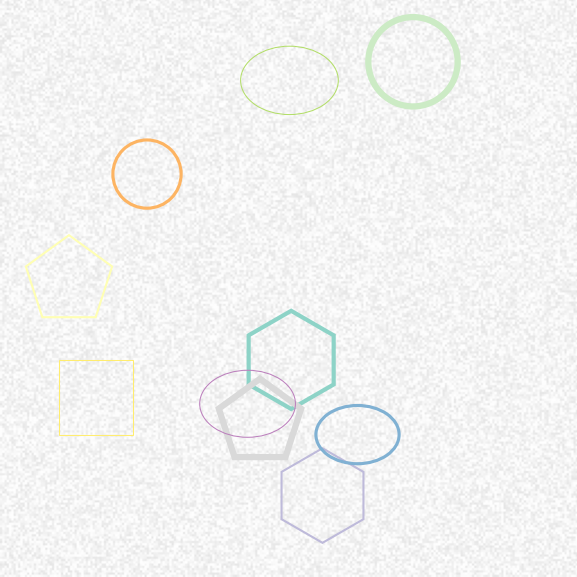[{"shape": "hexagon", "thickness": 2, "radius": 0.43, "center": [0.504, 0.376]}, {"shape": "pentagon", "thickness": 1, "radius": 0.39, "center": [0.119, 0.513]}, {"shape": "hexagon", "thickness": 1, "radius": 0.41, "center": [0.558, 0.141]}, {"shape": "oval", "thickness": 1.5, "radius": 0.36, "center": [0.619, 0.247]}, {"shape": "circle", "thickness": 1.5, "radius": 0.3, "center": [0.255, 0.698]}, {"shape": "oval", "thickness": 0.5, "radius": 0.42, "center": [0.501, 0.86]}, {"shape": "pentagon", "thickness": 3, "radius": 0.37, "center": [0.45, 0.268]}, {"shape": "oval", "thickness": 0.5, "radius": 0.41, "center": [0.429, 0.3]}, {"shape": "circle", "thickness": 3, "radius": 0.39, "center": [0.715, 0.892]}, {"shape": "square", "thickness": 0.5, "radius": 0.32, "center": [0.166, 0.311]}]